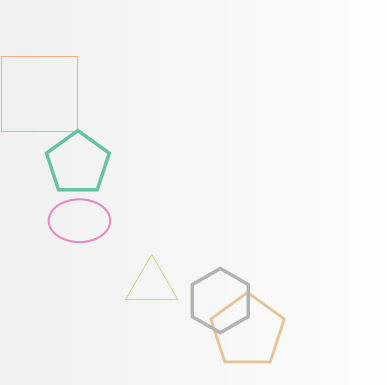[{"shape": "pentagon", "thickness": 2.5, "radius": 0.43, "center": [0.201, 0.576]}, {"shape": "square", "thickness": 0.5, "radius": 0.49, "center": [0.1, 0.758]}, {"shape": "oval", "thickness": 1.5, "radius": 0.4, "center": [0.205, 0.427]}, {"shape": "triangle", "thickness": 0.5, "radius": 0.39, "center": [0.391, 0.261]}, {"shape": "pentagon", "thickness": 2, "radius": 0.5, "center": [0.639, 0.141]}, {"shape": "hexagon", "thickness": 2.5, "radius": 0.42, "center": [0.568, 0.219]}]